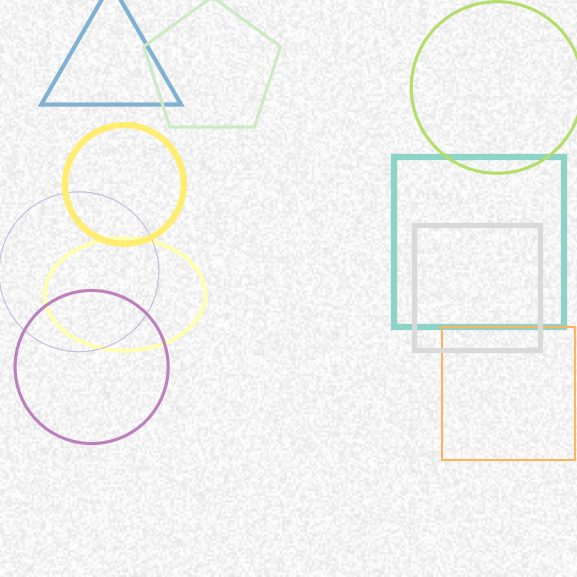[{"shape": "square", "thickness": 3, "radius": 0.73, "center": [0.83, 0.58]}, {"shape": "oval", "thickness": 2, "radius": 0.69, "center": [0.216, 0.489]}, {"shape": "circle", "thickness": 0.5, "radius": 0.69, "center": [0.137, 0.528]}, {"shape": "triangle", "thickness": 2, "radius": 0.7, "center": [0.192, 0.888]}, {"shape": "square", "thickness": 1, "radius": 0.58, "center": [0.881, 0.318]}, {"shape": "circle", "thickness": 1.5, "radius": 0.74, "center": [0.861, 0.848]}, {"shape": "square", "thickness": 2.5, "radius": 0.54, "center": [0.826, 0.502]}, {"shape": "circle", "thickness": 1.5, "radius": 0.66, "center": [0.159, 0.364]}, {"shape": "pentagon", "thickness": 1.5, "radius": 0.62, "center": [0.367, 0.88]}, {"shape": "circle", "thickness": 3, "radius": 0.51, "center": [0.215, 0.68]}]